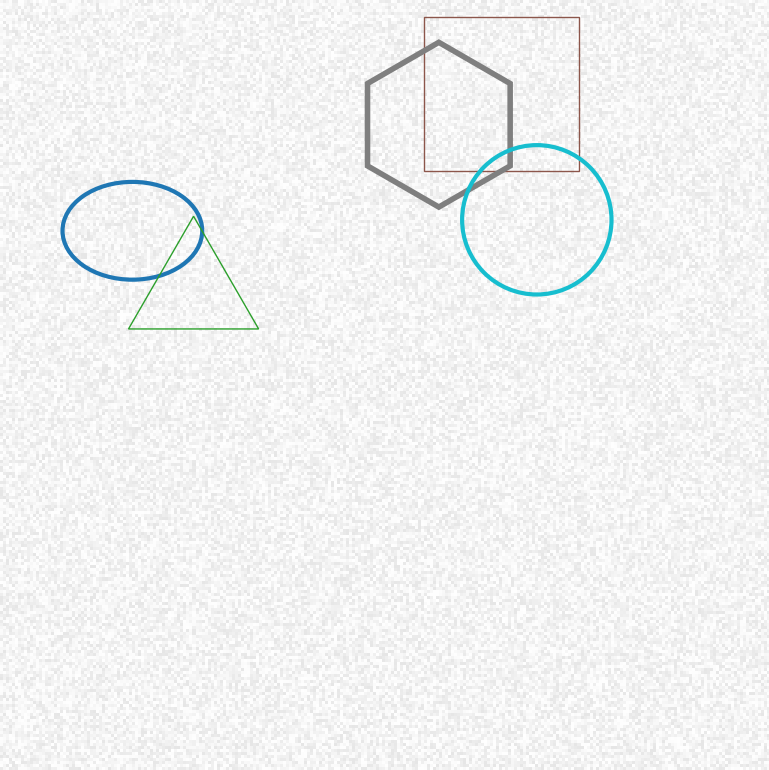[{"shape": "oval", "thickness": 1.5, "radius": 0.45, "center": [0.172, 0.7]}, {"shape": "triangle", "thickness": 0.5, "radius": 0.49, "center": [0.251, 0.622]}, {"shape": "square", "thickness": 0.5, "radius": 0.5, "center": [0.651, 0.878]}, {"shape": "hexagon", "thickness": 2, "radius": 0.53, "center": [0.57, 0.838]}, {"shape": "circle", "thickness": 1.5, "radius": 0.48, "center": [0.697, 0.715]}]